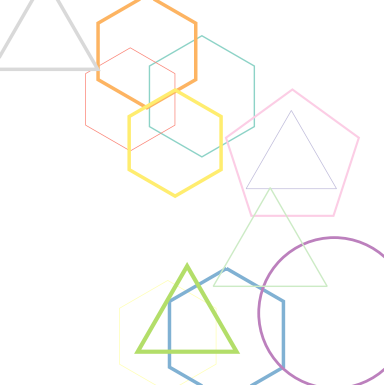[{"shape": "hexagon", "thickness": 1, "radius": 0.79, "center": [0.524, 0.75]}, {"shape": "hexagon", "thickness": 0.5, "radius": 0.72, "center": [0.436, 0.127]}, {"shape": "triangle", "thickness": 0.5, "radius": 0.68, "center": [0.757, 0.578]}, {"shape": "hexagon", "thickness": 0.5, "radius": 0.67, "center": [0.338, 0.742]}, {"shape": "hexagon", "thickness": 2.5, "radius": 0.85, "center": [0.588, 0.132]}, {"shape": "hexagon", "thickness": 2.5, "radius": 0.73, "center": [0.382, 0.866]}, {"shape": "triangle", "thickness": 3, "radius": 0.74, "center": [0.486, 0.161]}, {"shape": "pentagon", "thickness": 1.5, "radius": 0.91, "center": [0.76, 0.586]}, {"shape": "triangle", "thickness": 2.5, "radius": 0.79, "center": [0.117, 0.899]}, {"shape": "circle", "thickness": 2, "radius": 0.98, "center": [0.868, 0.187]}, {"shape": "triangle", "thickness": 1, "radius": 0.85, "center": [0.702, 0.342]}, {"shape": "hexagon", "thickness": 2.5, "radius": 0.69, "center": [0.455, 0.628]}]